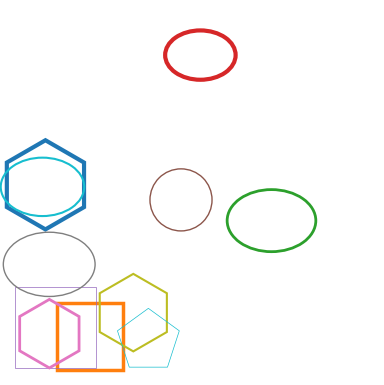[{"shape": "hexagon", "thickness": 3, "radius": 0.58, "center": [0.118, 0.52]}, {"shape": "square", "thickness": 2.5, "radius": 0.43, "center": [0.233, 0.126]}, {"shape": "oval", "thickness": 2, "radius": 0.58, "center": [0.705, 0.427]}, {"shape": "oval", "thickness": 3, "radius": 0.46, "center": [0.52, 0.857]}, {"shape": "square", "thickness": 0.5, "radius": 0.53, "center": [0.144, 0.149]}, {"shape": "circle", "thickness": 1, "radius": 0.4, "center": [0.47, 0.481]}, {"shape": "hexagon", "thickness": 2, "radius": 0.45, "center": [0.128, 0.133]}, {"shape": "oval", "thickness": 1, "radius": 0.6, "center": [0.128, 0.313]}, {"shape": "hexagon", "thickness": 1.5, "radius": 0.5, "center": [0.346, 0.188]}, {"shape": "pentagon", "thickness": 0.5, "radius": 0.42, "center": [0.385, 0.115]}, {"shape": "oval", "thickness": 1.5, "radius": 0.54, "center": [0.11, 0.515]}]